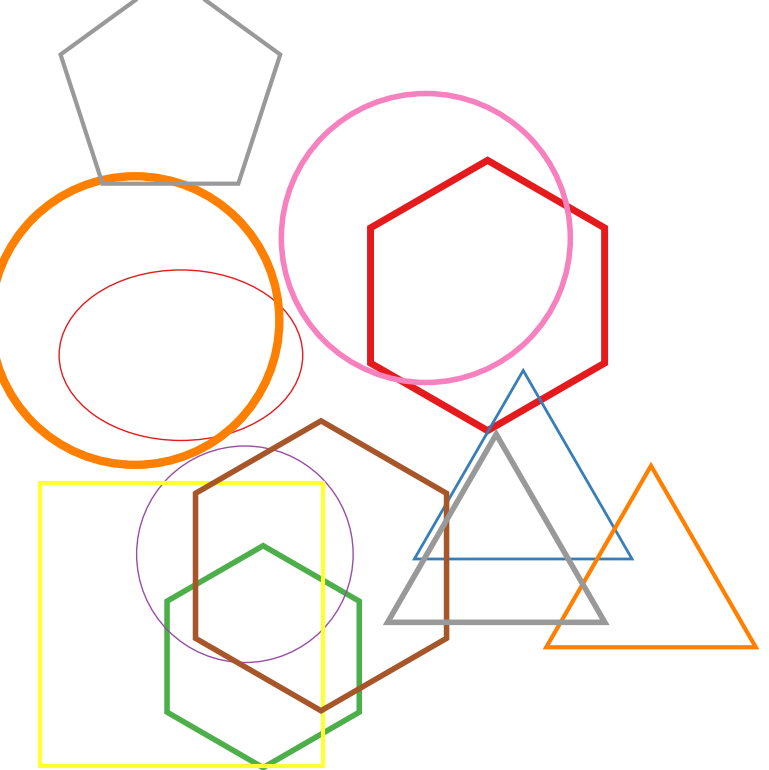[{"shape": "oval", "thickness": 0.5, "radius": 0.79, "center": [0.235, 0.539]}, {"shape": "hexagon", "thickness": 2.5, "radius": 0.88, "center": [0.633, 0.616]}, {"shape": "triangle", "thickness": 1, "radius": 0.82, "center": [0.679, 0.356]}, {"shape": "hexagon", "thickness": 2, "radius": 0.72, "center": [0.342, 0.147]}, {"shape": "circle", "thickness": 0.5, "radius": 0.7, "center": [0.318, 0.28]}, {"shape": "circle", "thickness": 3, "radius": 0.94, "center": [0.175, 0.584]}, {"shape": "triangle", "thickness": 1.5, "radius": 0.79, "center": [0.845, 0.238]}, {"shape": "square", "thickness": 1.5, "radius": 0.92, "center": [0.235, 0.189]}, {"shape": "hexagon", "thickness": 2, "radius": 0.94, "center": [0.417, 0.265]}, {"shape": "circle", "thickness": 2, "radius": 0.94, "center": [0.553, 0.691]}, {"shape": "triangle", "thickness": 2, "radius": 0.81, "center": [0.644, 0.273]}, {"shape": "pentagon", "thickness": 1.5, "radius": 0.75, "center": [0.221, 0.883]}]